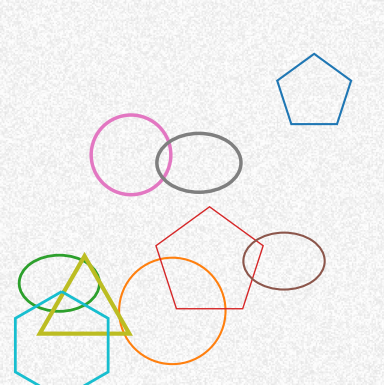[{"shape": "pentagon", "thickness": 1.5, "radius": 0.5, "center": [0.816, 0.759]}, {"shape": "circle", "thickness": 1.5, "radius": 0.69, "center": [0.448, 0.192]}, {"shape": "oval", "thickness": 2, "radius": 0.52, "center": [0.154, 0.264]}, {"shape": "pentagon", "thickness": 1, "radius": 0.73, "center": [0.544, 0.316]}, {"shape": "oval", "thickness": 1.5, "radius": 0.53, "center": [0.738, 0.322]}, {"shape": "circle", "thickness": 2.5, "radius": 0.52, "center": [0.34, 0.598]}, {"shape": "oval", "thickness": 2.5, "radius": 0.55, "center": [0.517, 0.577]}, {"shape": "triangle", "thickness": 3, "radius": 0.67, "center": [0.22, 0.201]}, {"shape": "hexagon", "thickness": 2, "radius": 0.7, "center": [0.16, 0.104]}]